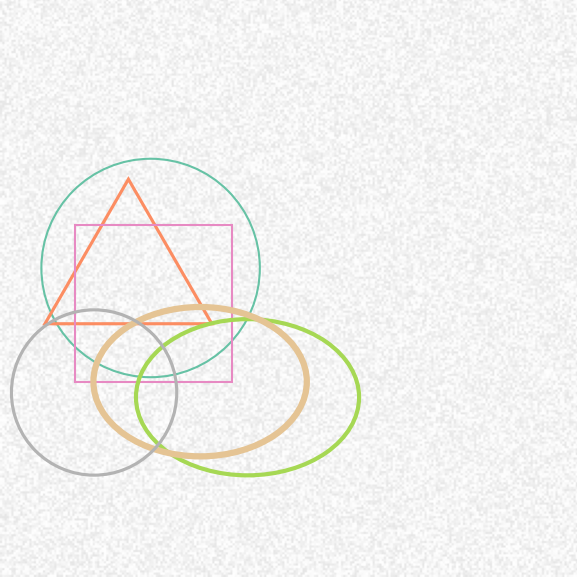[{"shape": "circle", "thickness": 1, "radius": 0.95, "center": [0.261, 0.535]}, {"shape": "triangle", "thickness": 1.5, "radius": 0.83, "center": [0.222, 0.522]}, {"shape": "square", "thickness": 1, "radius": 0.68, "center": [0.265, 0.474]}, {"shape": "oval", "thickness": 2, "radius": 0.97, "center": [0.429, 0.311]}, {"shape": "oval", "thickness": 3, "radius": 0.92, "center": [0.347, 0.338]}, {"shape": "circle", "thickness": 1.5, "radius": 0.72, "center": [0.163, 0.319]}]